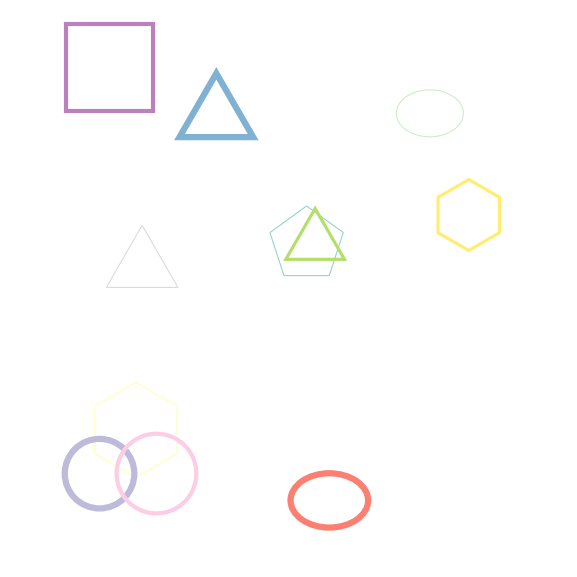[{"shape": "pentagon", "thickness": 0.5, "radius": 0.33, "center": [0.531, 0.576]}, {"shape": "hexagon", "thickness": 0.5, "radius": 0.41, "center": [0.235, 0.255]}, {"shape": "circle", "thickness": 3, "radius": 0.3, "center": [0.172, 0.179]}, {"shape": "oval", "thickness": 3, "radius": 0.34, "center": [0.57, 0.133]}, {"shape": "triangle", "thickness": 3, "radius": 0.37, "center": [0.375, 0.799]}, {"shape": "triangle", "thickness": 1.5, "radius": 0.29, "center": [0.546, 0.579]}, {"shape": "circle", "thickness": 2, "radius": 0.35, "center": [0.271, 0.179]}, {"shape": "triangle", "thickness": 0.5, "radius": 0.36, "center": [0.246, 0.537]}, {"shape": "square", "thickness": 2, "radius": 0.38, "center": [0.19, 0.883]}, {"shape": "oval", "thickness": 0.5, "radius": 0.29, "center": [0.744, 0.803]}, {"shape": "hexagon", "thickness": 1.5, "radius": 0.31, "center": [0.812, 0.627]}]